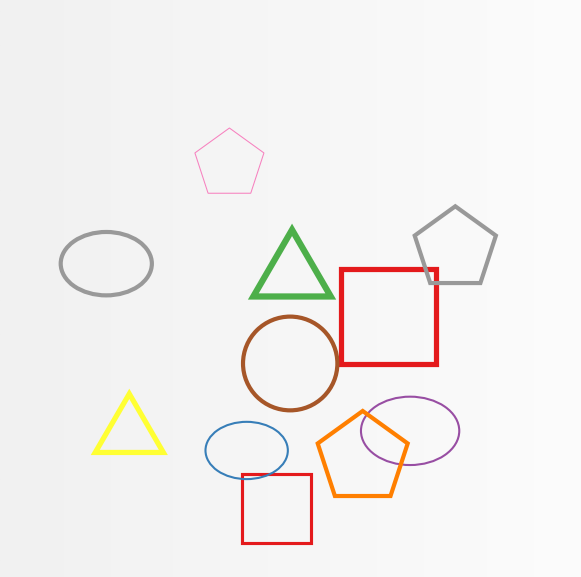[{"shape": "square", "thickness": 2.5, "radius": 0.41, "center": [0.669, 0.45]}, {"shape": "square", "thickness": 1.5, "radius": 0.3, "center": [0.476, 0.118]}, {"shape": "oval", "thickness": 1, "radius": 0.35, "center": [0.424, 0.219]}, {"shape": "triangle", "thickness": 3, "radius": 0.38, "center": [0.502, 0.524]}, {"shape": "oval", "thickness": 1, "radius": 0.42, "center": [0.706, 0.253]}, {"shape": "pentagon", "thickness": 2, "radius": 0.41, "center": [0.624, 0.206]}, {"shape": "triangle", "thickness": 2.5, "radius": 0.34, "center": [0.222, 0.249]}, {"shape": "circle", "thickness": 2, "radius": 0.41, "center": [0.499, 0.37]}, {"shape": "pentagon", "thickness": 0.5, "radius": 0.31, "center": [0.395, 0.715]}, {"shape": "oval", "thickness": 2, "radius": 0.39, "center": [0.183, 0.543]}, {"shape": "pentagon", "thickness": 2, "radius": 0.37, "center": [0.783, 0.568]}]